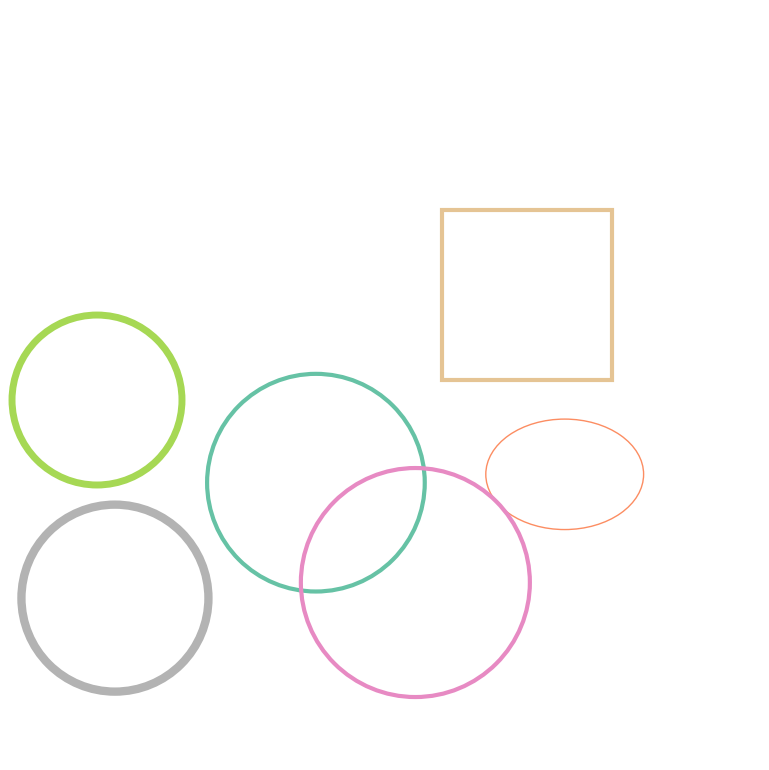[{"shape": "circle", "thickness": 1.5, "radius": 0.71, "center": [0.41, 0.373]}, {"shape": "oval", "thickness": 0.5, "radius": 0.51, "center": [0.733, 0.384]}, {"shape": "circle", "thickness": 1.5, "radius": 0.74, "center": [0.539, 0.243]}, {"shape": "circle", "thickness": 2.5, "radius": 0.55, "center": [0.126, 0.481]}, {"shape": "square", "thickness": 1.5, "radius": 0.55, "center": [0.684, 0.617]}, {"shape": "circle", "thickness": 3, "radius": 0.61, "center": [0.149, 0.223]}]